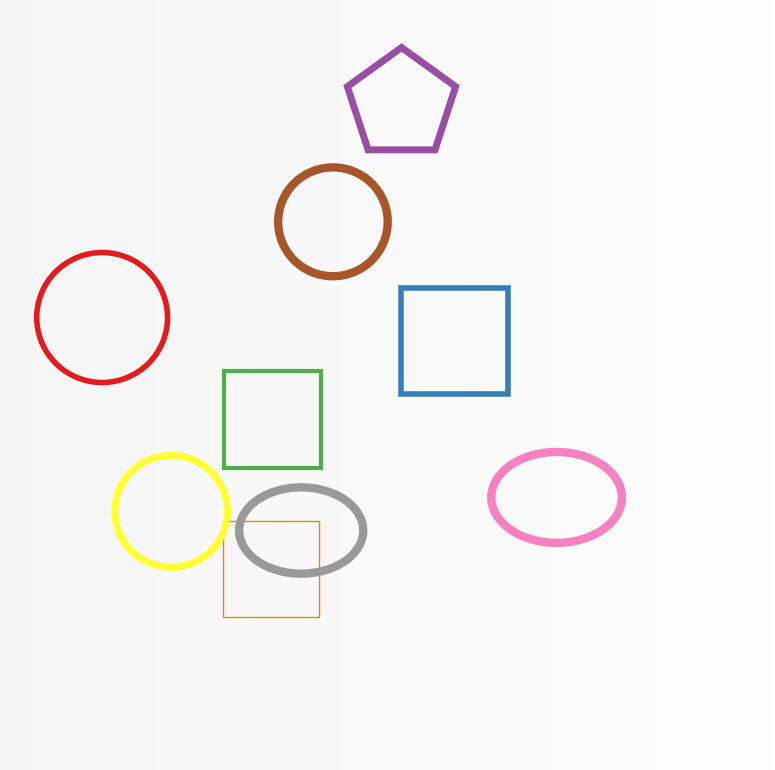[{"shape": "circle", "thickness": 2, "radius": 0.42, "center": [0.132, 0.588]}, {"shape": "square", "thickness": 2, "radius": 0.35, "center": [0.586, 0.557]}, {"shape": "square", "thickness": 1.5, "radius": 0.31, "center": [0.352, 0.455]}, {"shape": "pentagon", "thickness": 2.5, "radius": 0.37, "center": [0.518, 0.865]}, {"shape": "square", "thickness": 0.5, "radius": 0.31, "center": [0.35, 0.262]}, {"shape": "circle", "thickness": 2.5, "radius": 0.36, "center": [0.221, 0.336]}, {"shape": "circle", "thickness": 3, "radius": 0.35, "center": [0.43, 0.712]}, {"shape": "oval", "thickness": 3, "radius": 0.42, "center": [0.718, 0.354]}, {"shape": "oval", "thickness": 3, "radius": 0.4, "center": [0.389, 0.311]}]